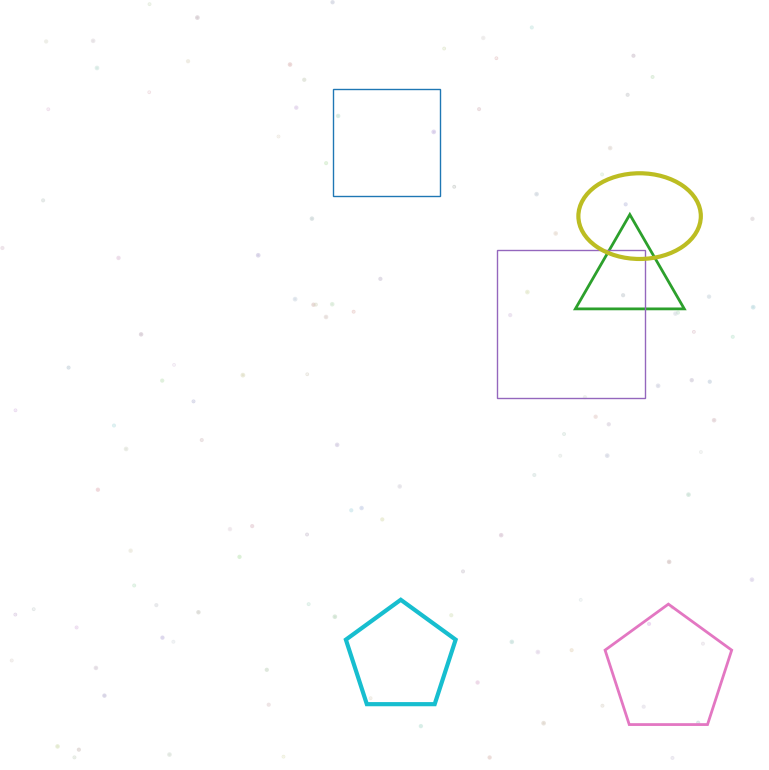[{"shape": "square", "thickness": 0.5, "radius": 0.35, "center": [0.502, 0.815]}, {"shape": "triangle", "thickness": 1, "radius": 0.41, "center": [0.818, 0.64]}, {"shape": "square", "thickness": 0.5, "radius": 0.48, "center": [0.742, 0.58]}, {"shape": "pentagon", "thickness": 1, "radius": 0.43, "center": [0.868, 0.129]}, {"shape": "oval", "thickness": 1.5, "radius": 0.4, "center": [0.831, 0.719]}, {"shape": "pentagon", "thickness": 1.5, "radius": 0.37, "center": [0.52, 0.146]}]